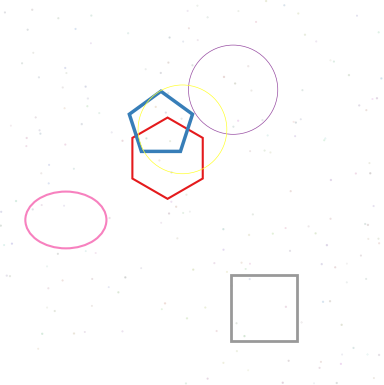[{"shape": "hexagon", "thickness": 1.5, "radius": 0.53, "center": [0.435, 0.589]}, {"shape": "pentagon", "thickness": 2.5, "radius": 0.43, "center": [0.418, 0.677]}, {"shape": "circle", "thickness": 0.5, "radius": 0.58, "center": [0.606, 0.767]}, {"shape": "circle", "thickness": 0.5, "radius": 0.58, "center": [0.474, 0.664]}, {"shape": "oval", "thickness": 1.5, "radius": 0.53, "center": [0.171, 0.429]}, {"shape": "square", "thickness": 2, "radius": 0.43, "center": [0.686, 0.199]}]